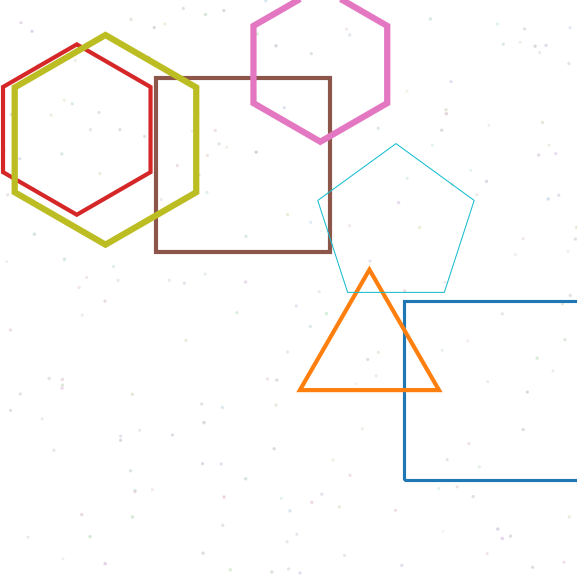[{"shape": "square", "thickness": 1.5, "radius": 0.77, "center": [0.855, 0.323]}, {"shape": "triangle", "thickness": 2, "radius": 0.7, "center": [0.64, 0.393]}, {"shape": "hexagon", "thickness": 2, "radius": 0.74, "center": [0.133, 0.775]}, {"shape": "square", "thickness": 2, "radius": 0.75, "center": [0.421, 0.713]}, {"shape": "hexagon", "thickness": 3, "radius": 0.67, "center": [0.555, 0.887]}, {"shape": "hexagon", "thickness": 3, "radius": 0.91, "center": [0.183, 0.757]}, {"shape": "pentagon", "thickness": 0.5, "radius": 0.71, "center": [0.686, 0.608]}]